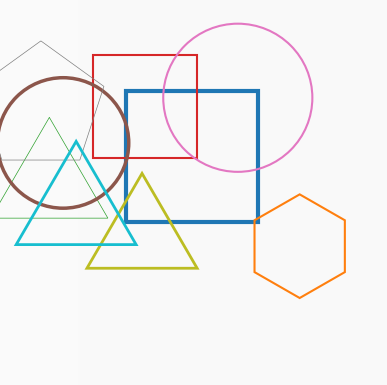[{"shape": "square", "thickness": 3, "radius": 0.86, "center": [0.496, 0.593]}, {"shape": "hexagon", "thickness": 1.5, "radius": 0.67, "center": [0.773, 0.361]}, {"shape": "triangle", "thickness": 0.5, "radius": 0.87, "center": [0.127, 0.521]}, {"shape": "square", "thickness": 1.5, "radius": 0.67, "center": [0.374, 0.723]}, {"shape": "circle", "thickness": 2.5, "radius": 0.85, "center": [0.163, 0.629]}, {"shape": "circle", "thickness": 1.5, "radius": 0.96, "center": [0.614, 0.746]}, {"shape": "pentagon", "thickness": 0.5, "radius": 0.86, "center": [0.105, 0.723]}, {"shape": "triangle", "thickness": 2, "radius": 0.82, "center": [0.367, 0.385]}, {"shape": "triangle", "thickness": 2, "radius": 0.89, "center": [0.197, 0.454]}]